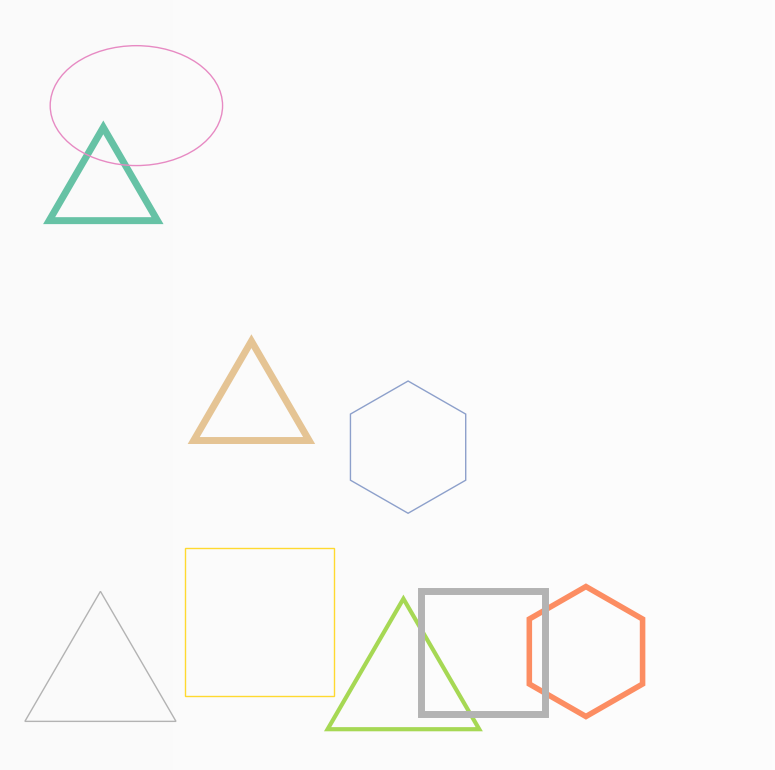[{"shape": "triangle", "thickness": 2.5, "radius": 0.4, "center": [0.133, 0.754]}, {"shape": "hexagon", "thickness": 2, "radius": 0.42, "center": [0.756, 0.154]}, {"shape": "hexagon", "thickness": 0.5, "radius": 0.43, "center": [0.527, 0.419]}, {"shape": "oval", "thickness": 0.5, "radius": 0.56, "center": [0.176, 0.863]}, {"shape": "triangle", "thickness": 1.5, "radius": 0.56, "center": [0.521, 0.109]}, {"shape": "square", "thickness": 0.5, "radius": 0.48, "center": [0.335, 0.192]}, {"shape": "triangle", "thickness": 2.5, "radius": 0.43, "center": [0.324, 0.471]}, {"shape": "triangle", "thickness": 0.5, "radius": 0.56, "center": [0.13, 0.119]}, {"shape": "square", "thickness": 2.5, "radius": 0.4, "center": [0.623, 0.153]}]